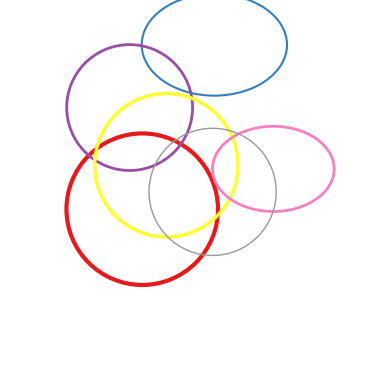[{"shape": "circle", "thickness": 3, "radius": 0.98, "center": [0.369, 0.457]}, {"shape": "oval", "thickness": 1.5, "radius": 0.94, "center": [0.557, 0.884]}, {"shape": "circle", "thickness": 2, "radius": 0.82, "center": [0.337, 0.721]}, {"shape": "circle", "thickness": 2.5, "radius": 0.93, "center": [0.432, 0.571]}, {"shape": "oval", "thickness": 2, "radius": 0.79, "center": [0.71, 0.561]}, {"shape": "circle", "thickness": 1, "radius": 0.83, "center": [0.552, 0.502]}]